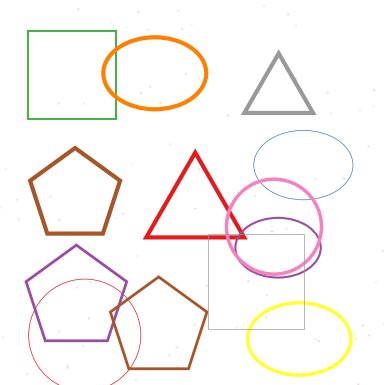[{"shape": "triangle", "thickness": 3, "radius": 0.73, "center": [0.507, 0.457]}, {"shape": "circle", "thickness": 0.5, "radius": 0.73, "center": [0.22, 0.129]}, {"shape": "oval", "thickness": 0.5, "radius": 0.64, "center": [0.788, 0.571]}, {"shape": "square", "thickness": 1.5, "radius": 0.57, "center": [0.186, 0.805]}, {"shape": "oval", "thickness": 1.5, "radius": 0.55, "center": [0.722, 0.357]}, {"shape": "pentagon", "thickness": 2, "radius": 0.69, "center": [0.198, 0.226]}, {"shape": "oval", "thickness": 3, "radius": 0.67, "center": [0.402, 0.81]}, {"shape": "oval", "thickness": 2.5, "radius": 0.67, "center": [0.777, 0.12]}, {"shape": "pentagon", "thickness": 2, "radius": 0.66, "center": [0.412, 0.149]}, {"shape": "pentagon", "thickness": 3, "radius": 0.61, "center": [0.195, 0.493]}, {"shape": "circle", "thickness": 2.5, "radius": 0.62, "center": [0.712, 0.411]}, {"shape": "triangle", "thickness": 3, "radius": 0.52, "center": [0.724, 0.758]}, {"shape": "square", "thickness": 0.5, "radius": 0.62, "center": [0.665, 0.269]}]